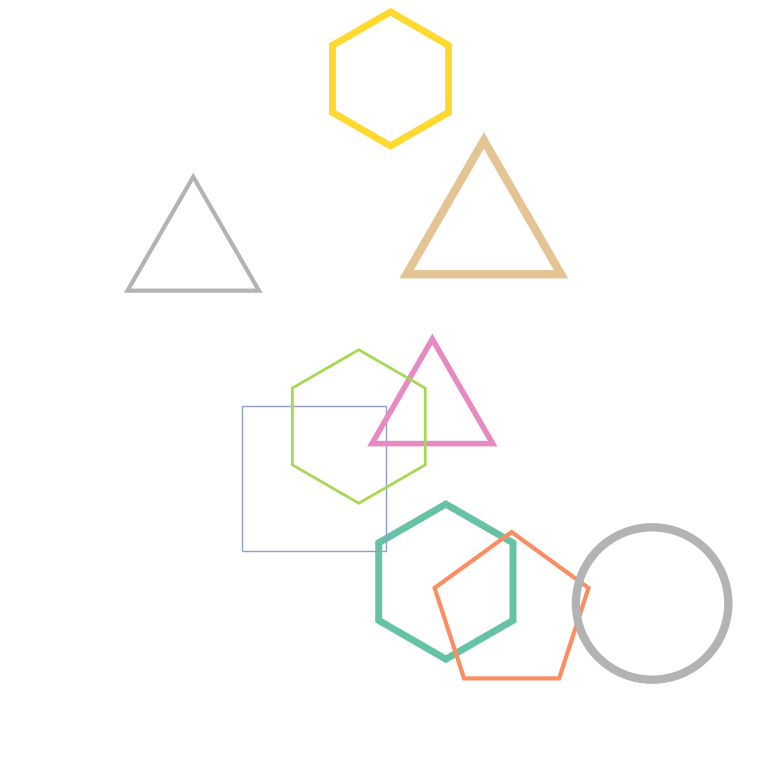[{"shape": "hexagon", "thickness": 2.5, "radius": 0.5, "center": [0.579, 0.245]}, {"shape": "pentagon", "thickness": 1.5, "radius": 0.53, "center": [0.664, 0.204]}, {"shape": "square", "thickness": 0.5, "radius": 0.47, "center": [0.408, 0.378]}, {"shape": "triangle", "thickness": 2, "radius": 0.45, "center": [0.561, 0.469]}, {"shape": "hexagon", "thickness": 1, "radius": 0.5, "center": [0.466, 0.446]}, {"shape": "hexagon", "thickness": 2.5, "radius": 0.44, "center": [0.507, 0.898]}, {"shape": "triangle", "thickness": 3, "radius": 0.58, "center": [0.628, 0.702]}, {"shape": "circle", "thickness": 3, "radius": 0.49, "center": [0.847, 0.216]}, {"shape": "triangle", "thickness": 1.5, "radius": 0.49, "center": [0.251, 0.672]}]